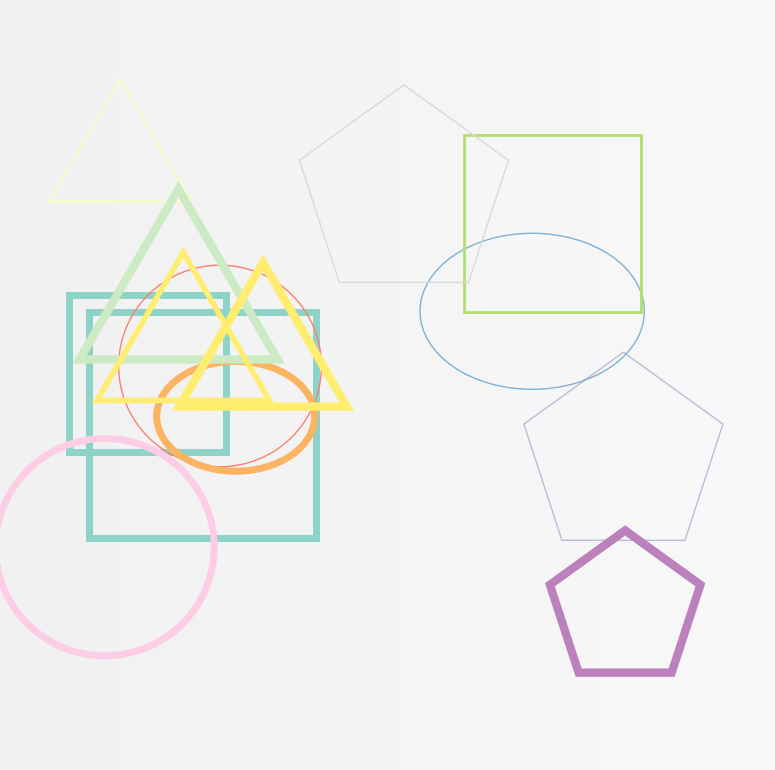[{"shape": "square", "thickness": 2.5, "radius": 0.73, "center": [0.261, 0.448]}, {"shape": "square", "thickness": 2.5, "radius": 0.51, "center": [0.191, 0.515]}, {"shape": "triangle", "thickness": 0.5, "radius": 0.53, "center": [0.155, 0.791]}, {"shape": "pentagon", "thickness": 0.5, "radius": 0.68, "center": [0.804, 0.408]}, {"shape": "circle", "thickness": 0.5, "radius": 0.65, "center": [0.284, 0.525]}, {"shape": "oval", "thickness": 0.5, "radius": 0.72, "center": [0.687, 0.596]}, {"shape": "oval", "thickness": 2.5, "radius": 0.51, "center": [0.304, 0.459]}, {"shape": "square", "thickness": 1, "radius": 0.57, "center": [0.713, 0.71]}, {"shape": "circle", "thickness": 2.5, "radius": 0.71, "center": [0.135, 0.289]}, {"shape": "pentagon", "thickness": 0.5, "radius": 0.71, "center": [0.521, 0.748]}, {"shape": "pentagon", "thickness": 3, "radius": 0.51, "center": [0.807, 0.209]}, {"shape": "triangle", "thickness": 3, "radius": 0.74, "center": [0.23, 0.607]}, {"shape": "triangle", "thickness": 3, "radius": 0.62, "center": [0.339, 0.534]}, {"shape": "triangle", "thickness": 2, "radius": 0.64, "center": [0.236, 0.544]}]